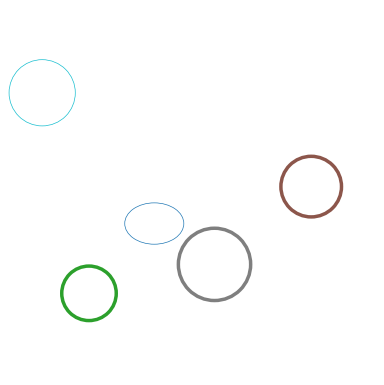[{"shape": "oval", "thickness": 0.5, "radius": 0.38, "center": [0.401, 0.419]}, {"shape": "circle", "thickness": 2.5, "radius": 0.35, "center": [0.231, 0.238]}, {"shape": "circle", "thickness": 2.5, "radius": 0.39, "center": [0.808, 0.515]}, {"shape": "circle", "thickness": 2.5, "radius": 0.47, "center": [0.557, 0.313]}, {"shape": "circle", "thickness": 0.5, "radius": 0.43, "center": [0.11, 0.759]}]